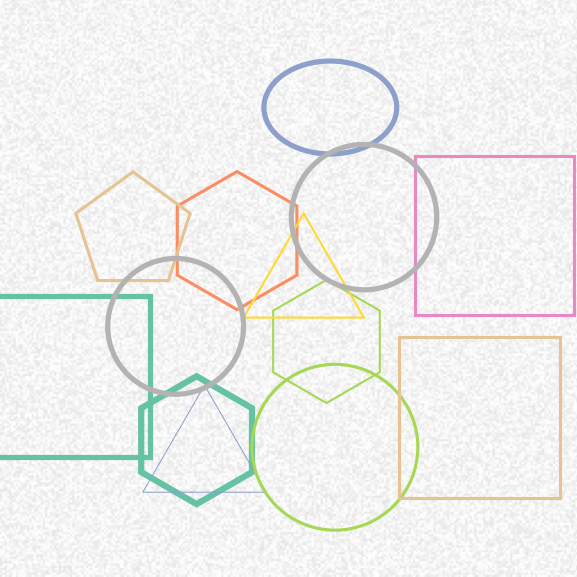[{"shape": "hexagon", "thickness": 3, "radius": 0.55, "center": [0.34, 0.237]}, {"shape": "square", "thickness": 2.5, "radius": 0.7, "center": [0.121, 0.348]}, {"shape": "hexagon", "thickness": 1.5, "radius": 0.6, "center": [0.411, 0.583]}, {"shape": "triangle", "thickness": 0.5, "radius": 0.62, "center": [0.354, 0.209]}, {"shape": "oval", "thickness": 2.5, "radius": 0.57, "center": [0.572, 0.813]}, {"shape": "square", "thickness": 1.5, "radius": 0.69, "center": [0.856, 0.592]}, {"shape": "circle", "thickness": 1.5, "radius": 0.72, "center": [0.58, 0.225]}, {"shape": "hexagon", "thickness": 1, "radius": 0.53, "center": [0.565, 0.408]}, {"shape": "triangle", "thickness": 1, "radius": 0.6, "center": [0.526, 0.509]}, {"shape": "pentagon", "thickness": 1.5, "radius": 0.52, "center": [0.23, 0.598]}, {"shape": "square", "thickness": 1.5, "radius": 0.7, "center": [0.831, 0.276]}, {"shape": "circle", "thickness": 2.5, "radius": 0.63, "center": [0.63, 0.623]}, {"shape": "circle", "thickness": 2.5, "radius": 0.59, "center": [0.304, 0.434]}]